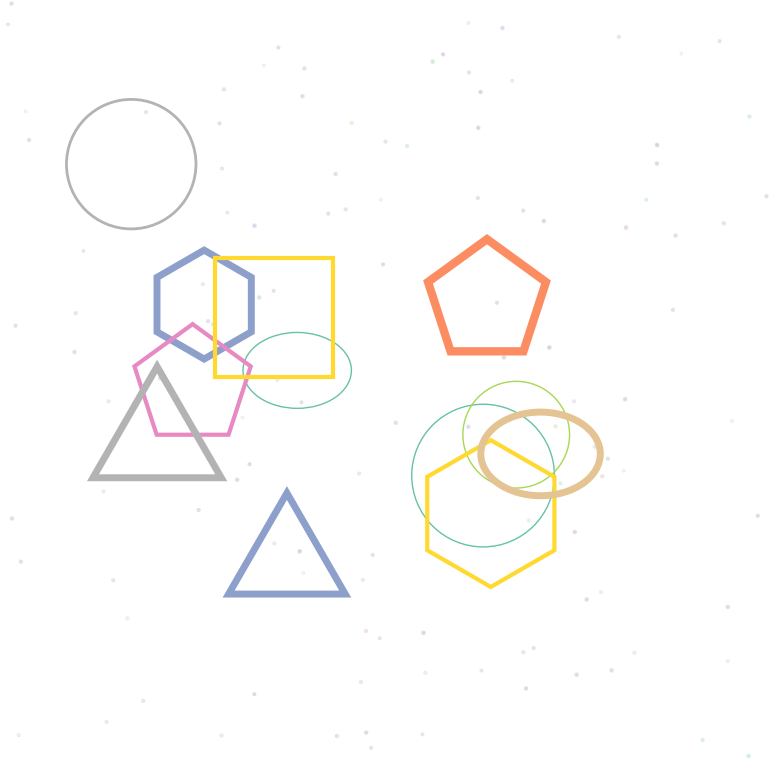[{"shape": "oval", "thickness": 0.5, "radius": 0.35, "center": [0.386, 0.519]}, {"shape": "circle", "thickness": 0.5, "radius": 0.46, "center": [0.627, 0.382]}, {"shape": "pentagon", "thickness": 3, "radius": 0.4, "center": [0.632, 0.609]}, {"shape": "hexagon", "thickness": 2.5, "radius": 0.35, "center": [0.265, 0.604]}, {"shape": "triangle", "thickness": 2.5, "radius": 0.44, "center": [0.373, 0.272]}, {"shape": "pentagon", "thickness": 1.5, "radius": 0.4, "center": [0.25, 0.5]}, {"shape": "circle", "thickness": 0.5, "radius": 0.35, "center": [0.67, 0.435]}, {"shape": "hexagon", "thickness": 1.5, "radius": 0.48, "center": [0.637, 0.333]}, {"shape": "square", "thickness": 1.5, "radius": 0.38, "center": [0.356, 0.588]}, {"shape": "oval", "thickness": 2.5, "radius": 0.39, "center": [0.702, 0.41]}, {"shape": "triangle", "thickness": 2.5, "radius": 0.48, "center": [0.204, 0.428]}, {"shape": "circle", "thickness": 1, "radius": 0.42, "center": [0.17, 0.787]}]